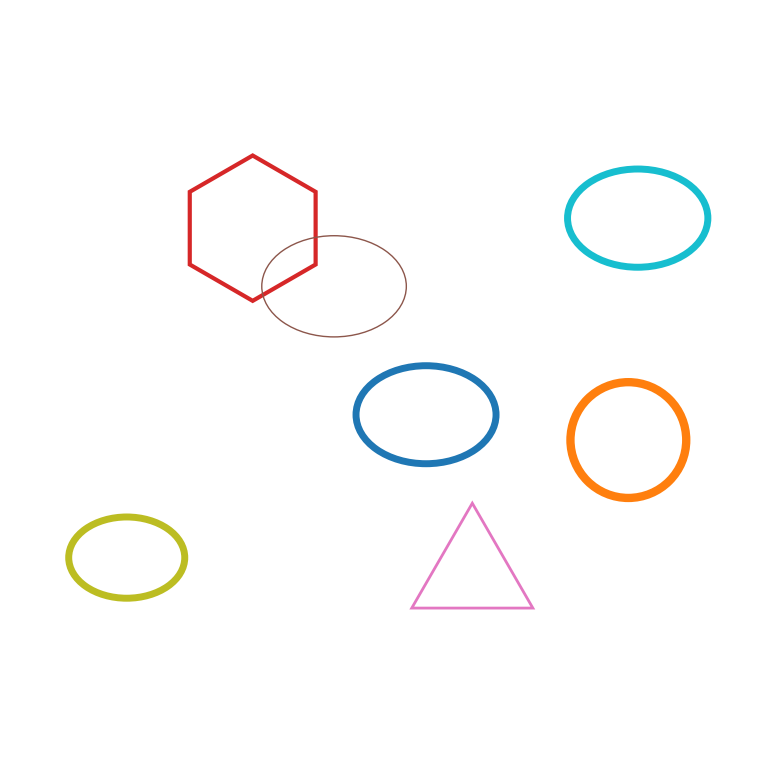[{"shape": "oval", "thickness": 2.5, "radius": 0.45, "center": [0.553, 0.461]}, {"shape": "circle", "thickness": 3, "radius": 0.38, "center": [0.816, 0.428]}, {"shape": "hexagon", "thickness": 1.5, "radius": 0.47, "center": [0.328, 0.704]}, {"shape": "oval", "thickness": 0.5, "radius": 0.47, "center": [0.434, 0.628]}, {"shape": "triangle", "thickness": 1, "radius": 0.45, "center": [0.613, 0.256]}, {"shape": "oval", "thickness": 2.5, "radius": 0.38, "center": [0.165, 0.276]}, {"shape": "oval", "thickness": 2.5, "radius": 0.46, "center": [0.828, 0.717]}]